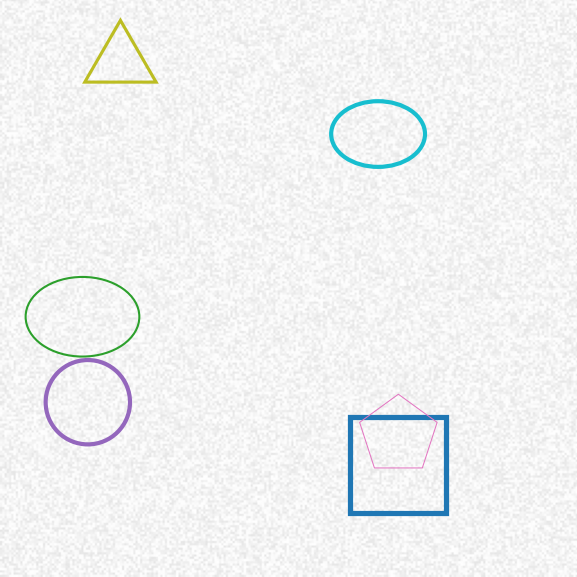[{"shape": "square", "thickness": 2.5, "radius": 0.41, "center": [0.69, 0.194]}, {"shape": "oval", "thickness": 1, "radius": 0.49, "center": [0.143, 0.451]}, {"shape": "circle", "thickness": 2, "radius": 0.37, "center": [0.152, 0.303]}, {"shape": "pentagon", "thickness": 0.5, "radius": 0.35, "center": [0.69, 0.246]}, {"shape": "triangle", "thickness": 1.5, "radius": 0.36, "center": [0.209, 0.893]}, {"shape": "oval", "thickness": 2, "radius": 0.41, "center": [0.655, 0.767]}]